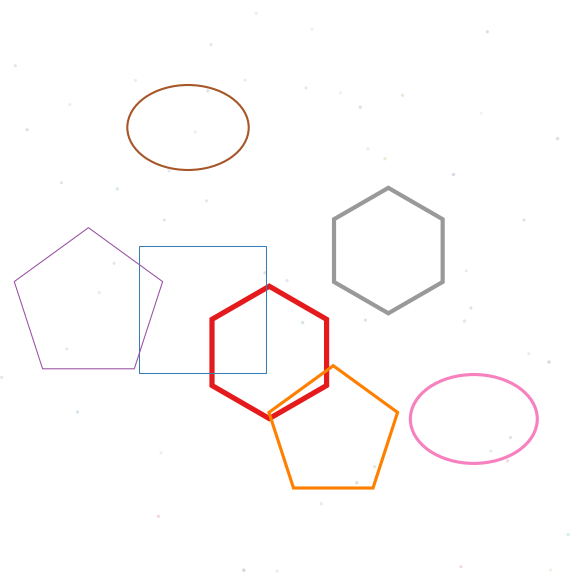[{"shape": "hexagon", "thickness": 2.5, "radius": 0.57, "center": [0.466, 0.389]}, {"shape": "square", "thickness": 0.5, "radius": 0.55, "center": [0.351, 0.463]}, {"shape": "pentagon", "thickness": 0.5, "radius": 0.68, "center": [0.153, 0.47]}, {"shape": "pentagon", "thickness": 1.5, "radius": 0.59, "center": [0.577, 0.249]}, {"shape": "oval", "thickness": 1, "radius": 0.53, "center": [0.326, 0.778]}, {"shape": "oval", "thickness": 1.5, "radius": 0.55, "center": [0.82, 0.274]}, {"shape": "hexagon", "thickness": 2, "radius": 0.54, "center": [0.672, 0.565]}]